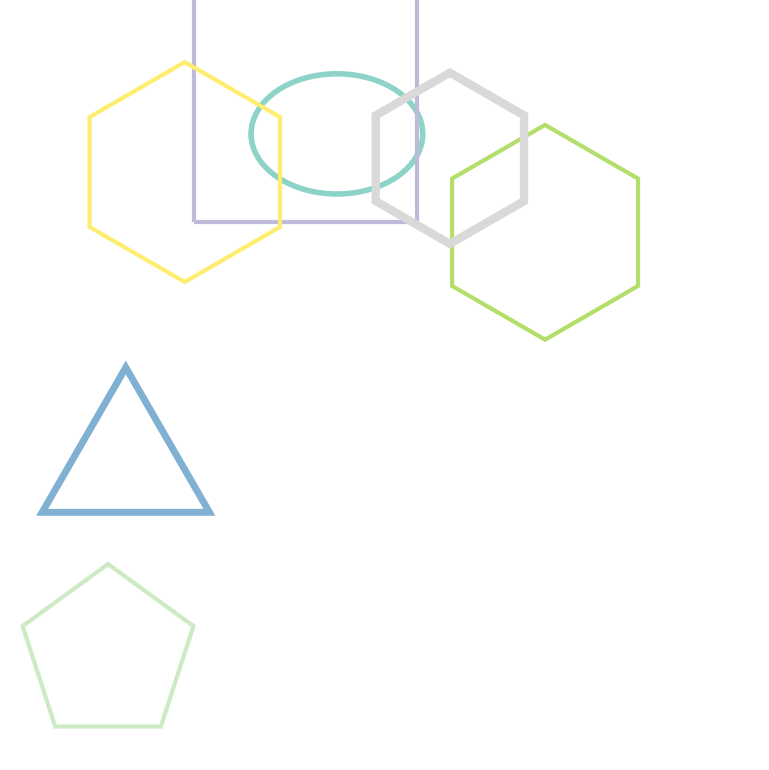[{"shape": "oval", "thickness": 2, "radius": 0.56, "center": [0.438, 0.826]}, {"shape": "square", "thickness": 1.5, "radius": 0.73, "center": [0.397, 0.857]}, {"shape": "triangle", "thickness": 2.5, "radius": 0.63, "center": [0.163, 0.397]}, {"shape": "hexagon", "thickness": 1.5, "radius": 0.7, "center": [0.708, 0.698]}, {"shape": "hexagon", "thickness": 3, "radius": 0.56, "center": [0.584, 0.794]}, {"shape": "pentagon", "thickness": 1.5, "radius": 0.58, "center": [0.14, 0.151]}, {"shape": "hexagon", "thickness": 1.5, "radius": 0.71, "center": [0.24, 0.777]}]